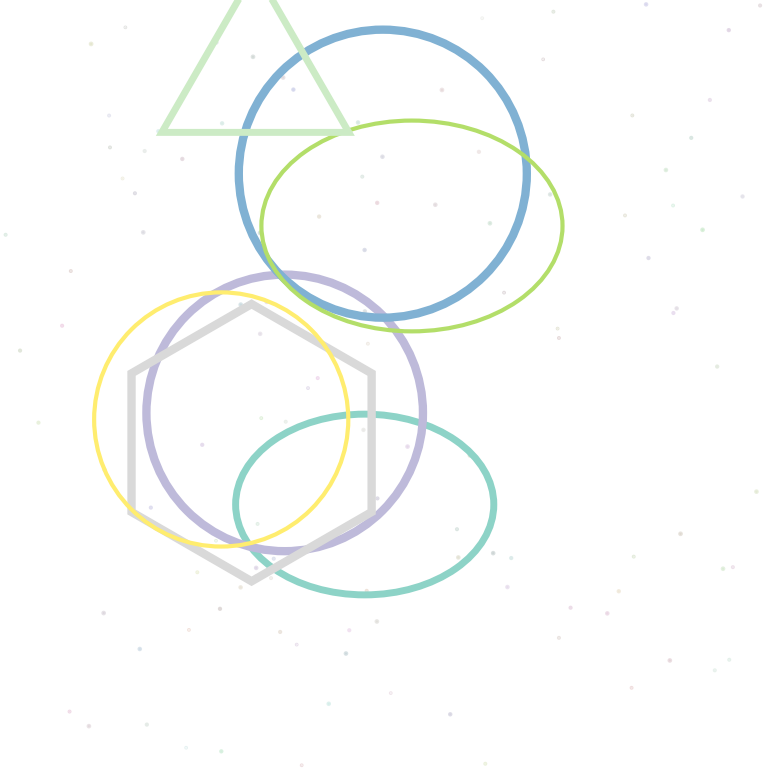[{"shape": "oval", "thickness": 2.5, "radius": 0.84, "center": [0.474, 0.345]}, {"shape": "circle", "thickness": 3, "radius": 0.9, "center": [0.37, 0.464]}, {"shape": "circle", "thickness": 3, "radius": 0.94, "center": [0.497, 0.774]}, {"shape": "oval", "thickness": 1.5, "radius": 0.98, "center": [0.535, 0.707]}, {"shape": "hexagon", "thickness": 3, "radius": 0.9, "center": [0.327, 0.425]}, {"shape": "triangle", "thickness": 2.5, "radius": 0.7, "center": [0.332, 0.898]}, {"shape": "circle", "thickness": 1.5, "radius": 0.83, "center": [0.287, 0.455]}]